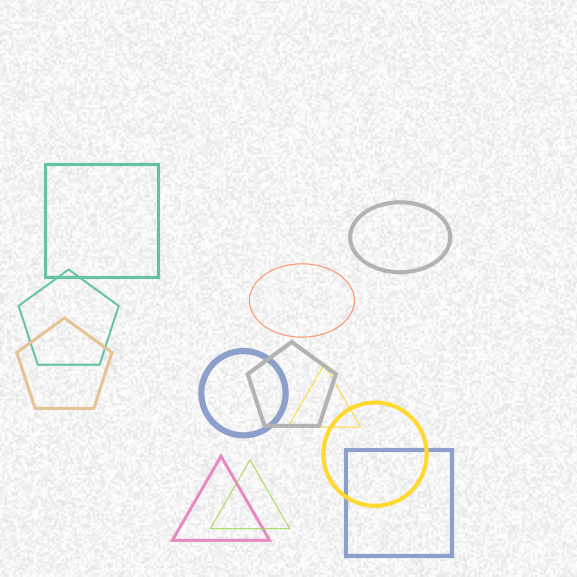[{"shape": "pentagon", "thickness": 1, "radius": 0.46, "center": [0.119, 0.441]}, {"shape": "square", "thickness": 1.5, "radius": 0.49, "center": [0.175, 0.617]}, {"shape": "oval", "thickness": 0.5, "radius": 0.45, "center": [0.523, 0.479]}, {"shape": "square", "thickness": 2, "radius": 0.46, "center": [0.691, 0.128]}, {"shape": "circle", "thickness": 3, "radius": 0.37, "center": [0.422, 0.318]}, {"shape": "triangle", "thickness": 1.5, "radius": 0.49, "center": [0.383, 0.112]}, {"shape": "triangle", "thickness": 0.5, "radius": 0.4, "center": [0.433, 0.123]}, {"shape": "circle", "thickness": 2, "radius": 0.45, "center": [0.649, 0.213]}, {"shape": "triangle", "thickness": 0.5, "radius": 0.36, "center": [0.561, 0.296]}, {"shape": "pentagon", "thickness": 1.5, "radius": 0.43, "center": [0.112, 0.362]}, {"shape": "pentagon", "thickness": 2, "radius": 0.4, "center": [0.505, 0.327]}, {"shape": "oval", "thickness": 2, "radius": 0.43, "center": [0.693, 0.588]}]